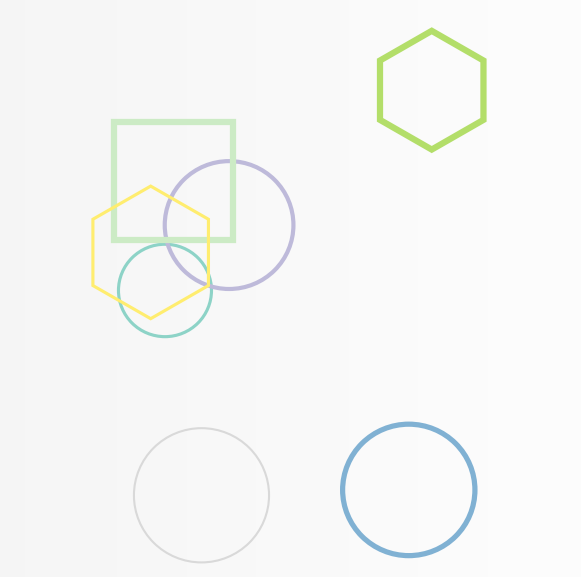[{"shape": "circle", "thickness": 1.5, "radius": 0.4, "center": [0.284, 0.496]}, {"shape": "circle", "thickness": 2, "radius": 0.55, "center": [0.394, 0.609]}, {"shape": "circle", "thickness": 2.5, "radius": 0.57, "center": [0.703, 0.151]}, {"shape": "hexagon", "thickness": 3, "radius": 0.51, "center": [0.743, 0.843]}, {"shape": "circle", "thickness": 1, "radius": 0.58, "center": [0.347, 0.141]}, {"shape": "square", "thickness": 3, "radius": 0.51, "center": [0.299, 0.686]}, {"shape": "hexagon", "thickness": 1.5, "radius": 0.57, "center": [0.259, 0.562]}]